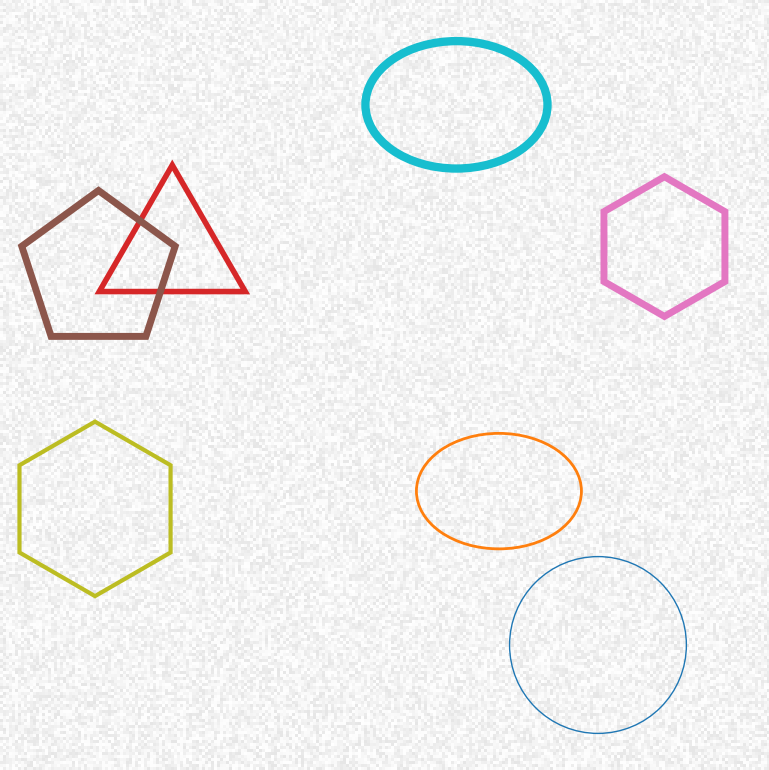[{"shape": "circle", "thickness": 0.5, "radius": 0.57, "center": [0.777, 0.162]}, {"shape": "oval", "thickness": 1, "radius": 0.54, "center": [0.648, 0.362]}, {"shape": "triangle", "thickness": 2, "radius": 0.55, "center": [0.224, 0.676]}, {"shape": "pentagon", "thickness": 2.5, "radius": 0.52, "center": [0.128, 0.648]}, {"shape": "hexagon", "thickness": 2.5, "radius": 0.45, "center": [0.863, 0.68]}, {"shape": "hexagon", "thickness": 1.5, "radius": 0.57, "center": [0.123, 0.339]}, {"shape": "oval", "thickness": 3, "radius": 0.59, "center": [0.593, 0.864]}]